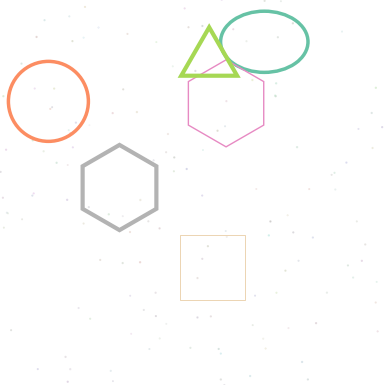[{"shape": "oval", "thickness": 2.5, "radius": 0.57, "center": [0.686, 0.891]}, {"shape": "circle", "thickness": 2.5, "radius": 0.52, "center": [0.126, 0.737]}, {"shape": "hexagon", "thickness": 1, "radius": 0.56, "center": [0.587, 0.732]}, {"shape": "triangle", "thickness": 3, "radius": 0.42, "center": [0.543, 0.845]}, {"shape": "square", "thickness": 0.5, "radius": 0.42, "center": [0.553, 0.306]}, {"shape": "hexagon", "thickness": 3, "radius": 0.55, "center": [0.31, 0.513]}]